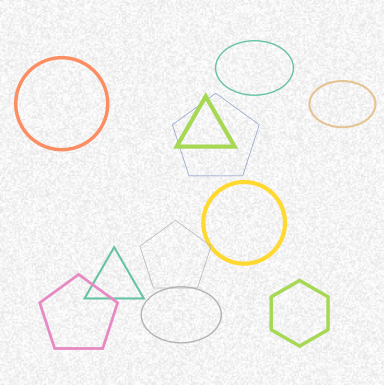[{"shape": "triangle", "thickness": 1.5, "radius": 0.44, "center": [0.297, 0.269]}, {"shape": "oval", "thickness": 1, "radius": 0.51, "center": [0.661, 0.823]}, {"shape": "circle", "thickness": 2.5, "radius": 0.6, "center": [0.16, 0.731]}, {"shape": "pentagon", "thickness": 0.5, "radius": 0.59, "center": [0.561, 0.639]}, {"shape": "pentagon", "thickness": 2, "radius": 0.53, "center": [0.204, 0.181]}, {"shape": "triangle", "thickness": 3, "radius": 0.43, "center": [0.534, 0.663]}, {"shape": "hexagon", "thickness": 2.5, "radius": 0.43, "center": [0.778, 0.186]}, {"shape": "circle", "thickness": 3, "radius": 0.53, "center": [0.634, 0.421]}, {"shape": "oval", "thickness": 1.5, "radius": 0.43, "center": [0.889, 0.73]}, {"shape": "oval", "thickness": 1, "radius": 0.52, "center": [0.471, 0.182]}, {"shape": "pentagon", "thickness": 0.5, "radius": 0.49, "center": [0.456, 0.331]}]